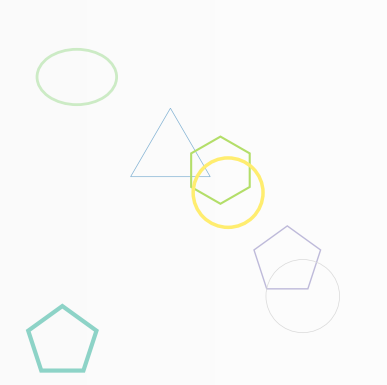[{"shape": "pentagon", "thickness": 3, "radius": 0.46, "center": [0.161, 0.112]}, {"shape": "pentagon", "thickness": 1, "radius": 0.45, "center": [0.741, 0.323]}, {"shape": "triangle", "thickness": 0.5, "radius": 0.59, "center": [0.44, 0.6]}, {"shape": "hexagon", "thickness": 1.5, "radius": 0.44, "center": [0.569, 0.558]}, {"shape": "circle", "thickness": 0.5, "radius": 0.47, "center": [0.781, 0.231]}, {"shape": "oval", "thickness": 2, "radius": 0.51, "center": [0.198, 0.8]}, {"shape": "circle", "thickness": 2.5, "radius": 0.45, "center": [0.589, 0.5]}]